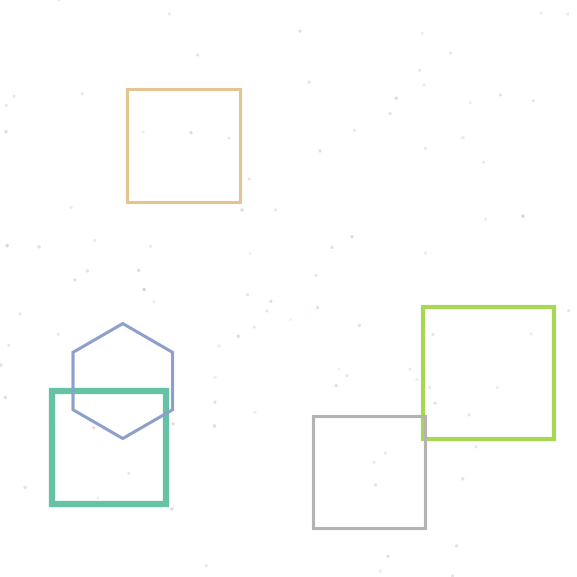[{"shape": "square", "thickness": 3, "radius": 0.49, "center": [0.189, 0.225]}, {"shape": "hexagon", "thickness": 1.5, "radius": 0.5, "center": [0.213, 0.339]}, {"shape": "square", "thickness": 2, "radius": 0.57, "center": [0.846, 0.353]}, {"shape": "square", "thickness": 1.5, "radius": 0.49, "center": [0.317, 0.747]}, {"shape": "square", "thickness": 1.5, "radius": 0.48, "center": [0.639, 0.182]}]